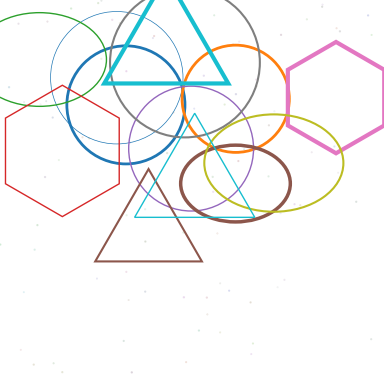[{"shape": "circle", "thickness": 0.5, "radius": 0.86, "center": [0.303, 0.798]}, {"shape": "circle", "thickness": 2, "radius": 0.77, "center": [0.327, 0.728]}, {"shape": "circle", "thickness": 2, "radius": 0.7, "center": [0.612, 0.743]}, {"shape": "oval", "thickness": 1, "radius": 0.87, "center": [0.103, 0.845]}, {"shape": "hexagon", "thickness": 1, "radius": 0.85, "center": [0.162, 0.608]}, {"shape": "circle", "thickness": 1, "radius": 0.81, "center": [0.496, 0.614]}, {"shape": "oval", "thickness": 2.5, "radius": 0.71, "center": [0.612, 0.523]}, {"shape": "triangle", "thickness": 1.5, "radius": 0.8, "center": [0.386, 0.401]}, {"shape": "hexagon", "thickness": 3, "radius": 0.72, "center": [0.873, 0.746]}, {"shape": "circle", "thickness": 1.5, "radius": 0.97, "center": [0.48, 0.838]}, {"shape": "oval", "thickness": 1.5, "radius": 0.9, "center": [0.711, 0.576]}, {"shape": "triangle", "thickness": 1, "radius": 0.9, "center": [0.506, 0.526]}, {"shape": "triangle", "thickness": 3, "radius": 0.93, "center": [0.432, 0.876]}]